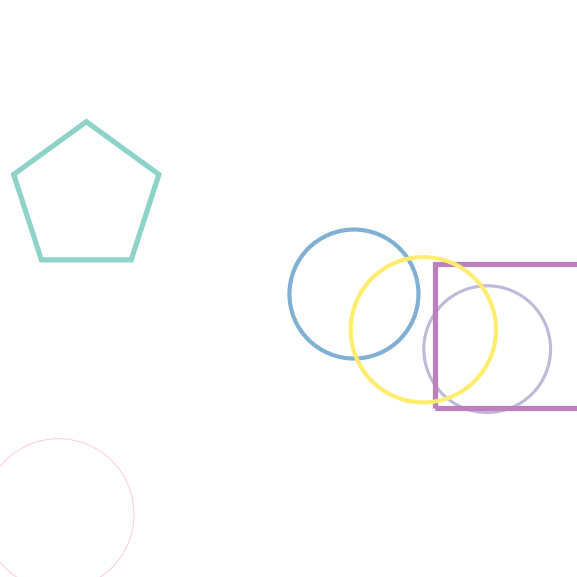[{"shape": "pentagon", "thickness": 2.5, "radius": 0.66, "center": [0.149, 0.656]}, {"shape": "circle", "thickness": 1.5, "radius": 0.55, "center": [0.844, 0.395]}, {"shape": "circle", "thickness": 2, "radius": 0.56, "center": [0.613, 0.49]}, {"shape": "circle", "thickness": 0.5, "radius": 0.65, "center": [0.101, 0.109]}, {"shape": "square", "thickness": 2.5, "radius": 0.63, "center": [0.878, 0.417]}, {"shape": "circle", "thickness": 2, "radius": 0.63, "center": [0.733, 0.428]}]